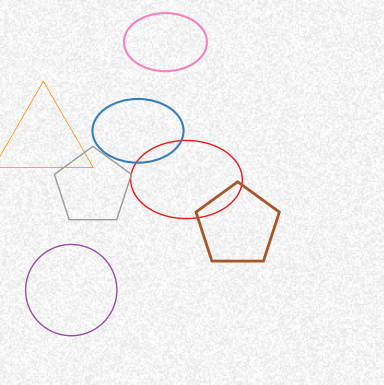[{"shape": "oval", "thickness": 1, "radius": 0.72, "center": [0.484, 0.534]}, {"shape": "oval", "thickness": 1.5, "radius": 0.59, "center": [0.358, 0.66]}, {"shape": "circle", "thickness": 1, "radius": 0.59, "center": [0.185, 0.247]}, {"shape": "triangle", "thickness": 0.5, "radius": 0.75, "center": [0.113, 0.64]}, {"shape": "pentagon", "thickness": 2, "radius": 0.57, "center": [0.617, 0.414]}, {"shape": "oval", "thickness": 1.5, "radius": 0.54, "center": [0.43, 0.891]}, {"shape": "pentagon", "thickness": 1, "radius": 0.53, "center": [0.241, 0.515]}]